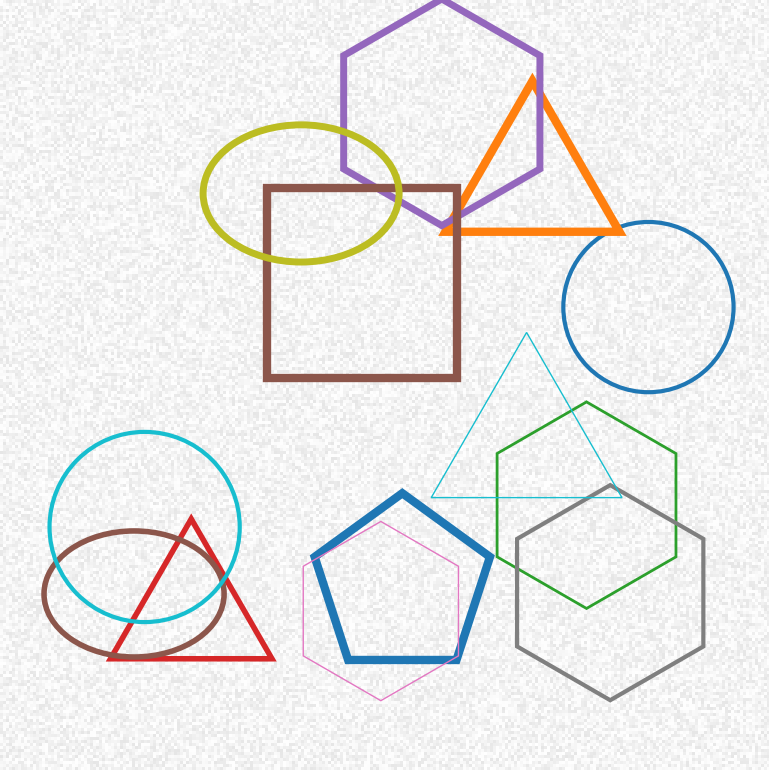[{"shape": "pentagon", "thickness": 3, "radius": 0.6, "center": [0.522, 0.24]}, {"shape": "circle", "thickness": 1.5, "radius": 0.55, "center": [0.842, 0.601]}, {"shape": "triangle", "thickness": 3, "radius": 0.65, "center": [0.691, 0.764]}, {"shape": "hexagon", "thickness": 1, "radius": 0.67, "center": [0.762, 0.344]}, {"shape": "triangle", "thickness": 2, "radius": 0.61, "center": [0.248, 0.205]}, {"shape": "hexagon", "thickness": 2.5, "radius": 0.74, "center": [0.574, 0.854]}, {"shape": "oval", "thickness": 2, "radius": 0.58, "center": [0.174, 0.229]}, {"shape": "square", "thickness": 3, "radius": 0.62, "center": [0.47, 0.633]}, {"shape": "hexagon", "thickness": 0.5, "radius": 0.58, "center": [0.495, 0.206]}, {"shape": "hexagon", "thickness": 1.5, "radius": 0.7, "center": [0.792, 0.23]}, {"shape": "oval", "thickness": 2.5, "radius": 0.64, "center": [0.391, 0.749]}, {"shape": "triangle", "thickness": 0.5, "radius": 0.71, "center": [0.684, 0.425]}, {"shape": "circle", "thickness": 1.5, "radius": 0.62, "center": [0.188, 0.316]}]